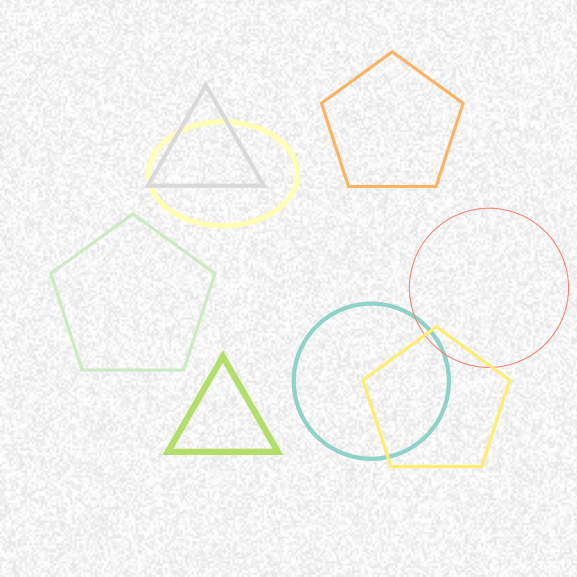[{"shape": "circle", "thickness": 2, "radius": 0.67, "center": [0.643, 0.339]}, {"shape": "oval", "thickness": 2.5, "radius": 0.64, "center": [0.386, 0.698]}, {"shape": "circle", "thickness": 0.5, "radius": 0.69, "center": [0.847, 0.501]}, {"shape": "pentagon", "thickness": 1.5, "radius": 0.64, "center": [0.679, 0.78]}, {"shape": "triangle", "thickness": 3, "radius": 0.55, "center": [0.386, 0.272]}, {"shape": "triangle", "thickness": 2, "radius": 0.58, "center": [0.356, 0.735]}, {"shape": "pentagon", "thickness": 1.5, "radius": 0.75, "center": [0.23, 0.479]}, {"shape": "pentagon", "thickness": 1.5, "radius": 0.67, "center": [0.756, 0.299]}]